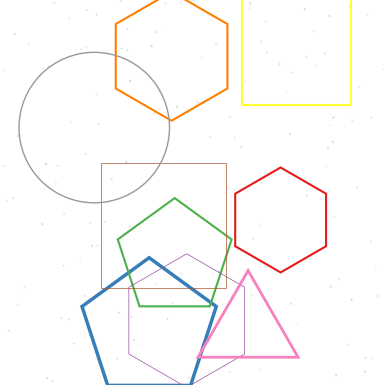[{"shape": "hexagon", "thickness": 1.5, "radius": 0.68, "center": [0.729, 0.429]}, {"shape": "pentagon", "thickness": 2.5, "radius": 0.92, "center": [0.387, 0.147]}, {"shape": "pentagon", "thickness": 1.5, "radius": 0.78, "center": [0.454, 0.33]}, {"shape": "hexagon", "thickness": 0.5, "radius": 0.87, "center": [0.485, 0.167]}, {"shape": "hexagon", "thickness": 1.5, "radius": 0.84, "center": [0.446, 0.854]}, {"shape": "square", "thickness": 1.5, "radius": 0.71, "center": [0.77, 0.869]}, {"shape": "square", "thickness": 0.5, "radius": 0.81, "center": [0.424, 0.414]}, {"shape": "triangle", "thickness": 2, "radius": 0.75, "center": [0.644, 0.147]}, {"shape": "circle", "thickness": 1, "radius": 0.98, "center": [0.245, 0.669]}]